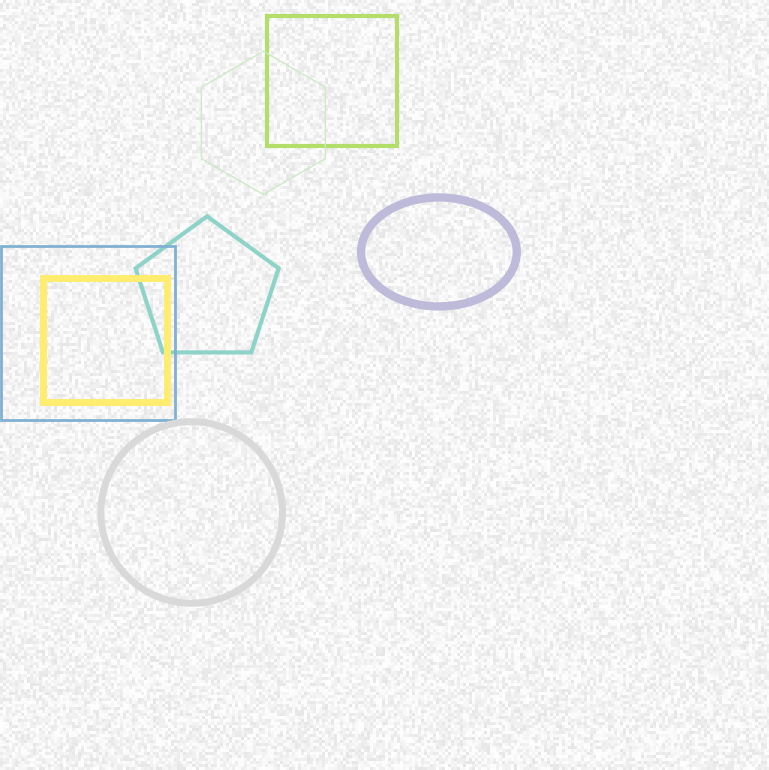[{"shape": "pentagon", "thickness": 1.5, "radius": 0.49, "center": [0.269, 0.621]}, {"shape": "oval", "thickness": 3, "radius": 0.51, "center": [0.57, 0.673]}, {"shape": "square", "thickness": 1, "radius": 0.56, "center": [0.114, 0.567]}, {"shape": "square", "thickness": 1.5, "radius": 0.42, "center": [0.431, 0.895]}, {"shape": "circle", "thickness": 2.5, "radius": 0.59, "center": [0.249, 0.334]}, {"shape": "hexagon", "thickness": 0.5, "radius": 0.46, "center": [0.342, 0.84]}, {"shape": "square", "thickness": 2.5, "radius": 0.4, "center": [0.137, 0.558]}]